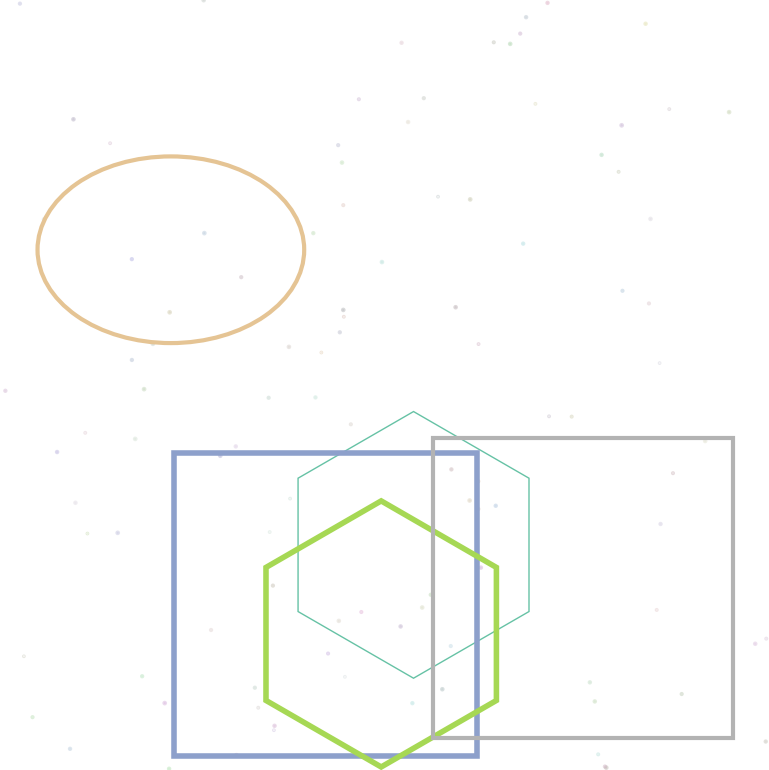[{"shape": "hexagon", "thickness": 0.5, "radius": 0.87, "center": [0.537, 0.292]}, {"shape": "square", "thickness": 2, "radius": 0.98, "center": [0.423, 0.215]}, {"shape": "hexagon", "thickness": 2, "radius": 0.86, "center": [0.495, 0.177]}, {"shape": "oval", "thickness": 1.5, "radius": 0.87, "center": [0.222, 0.676]}, {"shape": "square", "thickness": 1.5, "radius": 0.97, "center": [0.757, 0.237]}]